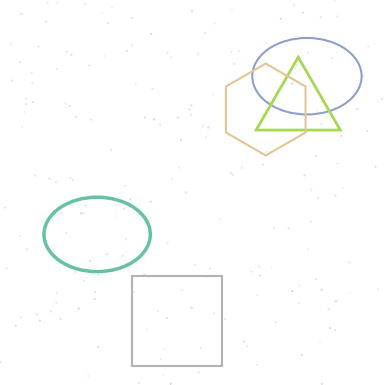[{"shape": "oval", "thickness": 2.5, "radius": 0.69, "center": [0.252, 0.391]}, {"shape": "oval", "thickness": 1.5, "radius": 0.71, "center": [0.797, 0.802]}, {"shape": "triangle", "thickness": 2, "radius": 0.63, "center": [0.775, 0.725]}, {"shape": "hexagon", "thickness": 1.5, "radius": 0.6, "center": [0.69, 0.716]}, {"shape": "square", "thickness": 1.5, "radius": 0.58, "center": [0.461, 0.167]}]